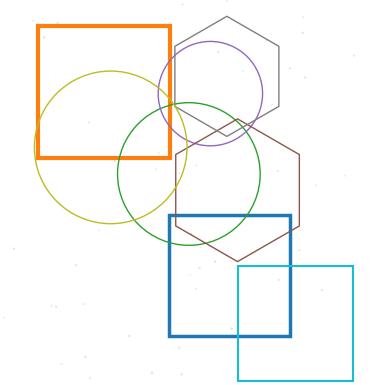[{"shape": "square", "thickness": 2.5, "radius": 0.79, "center": [0.596, 0.284]}, {"shape": "square", "thickness": 3, "radius": 0.86, "center": [0.27, 0.76]}, {"shape": "circle", "thickness": 1, "radius": 0.93, "center": [0.491, 0.548]}, {"shape": "circle", "thickness": 1, "radius": 0.68, "center": [0.546, 0.757]}, {"shape": "hexagon", "thickness": 1, "radius": 0.93, "center": [0.617, 0.506]}, {"shape": "hexagon", "thickness": 1, "radius": 0.78, "center": [0.589, 0.802]}, {"shape": "circle", "thickness": 1, "radius": 0.99, "center": [0.288, 0.617]}, {"shape": "square", "thickness": 1.5, "radius": 0.75, "center": [0.767, 0.159]}]